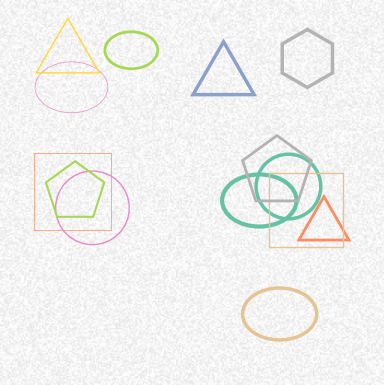[{"shape": "oval", "thickness": 3, "radius": 0.48, "center": [0.674, 0.479]}, {"shape": "circle", "thickness": 2.5, "radius": 0.42, "center": [0.749, 0.516]}, {"shape": "square", "thickness": 0.5, "radius": 0.5, "center": [0.189, 0.502]}, {"shape": "triangle", "thickness": 2, "radius": 0.38, "center": [0.841, 0.414]}, {"shape": "triangle", "thickness": 2.5, "radius": 0.46, "center": [0.581, 0.8]}, {"shape": "circle", "thickness": 1, "radius": 0.48, "center": [0.24, 0.46]}, {"shape": "oval", "thickness": 0.5, "radius": 0.47, "center": [0.186, 0.773]}, {"shape": "pentagon", "thickness": 1.5, "radius": 0.4, "center": [0.195, 0.501]}, {"shape": "oval", "thickness": 2, "radius": 0.34, "center": [0.341, 0.869]}, {"shape": "triangle", "thickness": 1, "radius": 0.47, "center": [0.176, 0.858]}, {"shape": "square", "thickness": 1, "radius": 0.48, "center": [0.794, 0.455]}, {"shape": "oval", "thickness": 2.5, "radius": 0.48, "center": [0.726, 0.184]}, {"shape": "pentagon", "thickness": 2, "radius": 0.47, "center": [0.719, 0.554]}, {"shape": "hexagon", "thickness": 2.5, "radius": 0.38, "center": [0.798, 0.848]}]